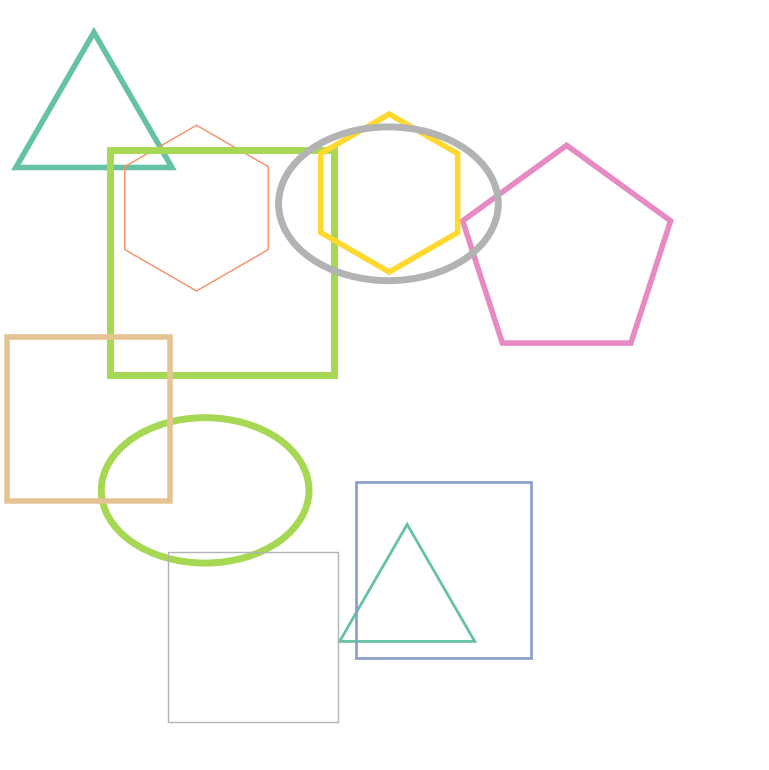[{"shape": "triangle", "thickness": 1, "radius": 0.51, "center": [0.529, 0.218]}, {"shape": "triangle", "thickness": 2, "radius": 0.58, "center": [0.122, 0.841]}, {"shape": "hexagon", "thickness": 0.5, "radius": 0.54, "center": [0.255, 0.73]}, {"shape": "square", "thickness": 1, "radius": 0.57, "center": [0.576, 0.26]}, {"shape": "pentagon", "thickness": 2, "radius": 0.71, "center": [0.736, 0.669]}, {"shape": "oval", "thickness": 2.5, "radius": 0.67, "center": [0.266, 0.363]}, {"shape": "square", "thickness": 2.5, "radius": 0.73, "center": [0.288, 0.659]}, {"shape": "hexagon", "thickness": 2, "radius": 0.51, "center": [0.505, 0.749]}, {"shape": "square", "thickness": 2, "radius": 0.53, "center": [0.115, 0.456]}, {"shape": "oval", "thickness": 2.5, "radius": 0.71, "center": [0.504, 0.735]}, {"shape": "square", "thickness": 0.5, "radius": 0.55, "center": [0.329, 0.173]}]